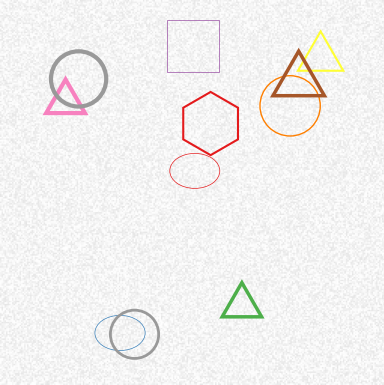[{"shape": "hexagon", "thickness": 1.5, "radius": 0.41, "center": [0.547, 0.679]}, {"shape": "oval", "thickness": 0.5, "radius": 0.32, "center": [0.506, 0.556]}, {"shape": "oval", "thickness": 0.5, "radius": 0.33, "center": [0.312, 0.135]}, {"shape": "triangle", "thickness": 2.5, "radius": 0.3, "center": [0.628, 0.207]}, {"shape": "square", "thickness": 0.5, "radius": 0.34, "center": [0.501, 0.881]}, {"shape": "circle", "thickness": 1, "radius": 0.39, "center": [0.754, 0.725]}, {"shape": "triangle", "thickness": 1.5, "radius": 0.34, "center": [0.833, 0.85]}, {"shape": "triangle", "thickness": 2.5, "radius": 0.39, "center": [0.776, 0.79]}, {"shape": "triangle", "thickness": 3, "radius": 0.29, "center": [0.17, 0.735]}, {"shape": "circle", "thickness": 2, "radius": 0.31, "center": [0.349, 0.132]}, {"shape": "circle", "thickness": 3, "radius": 0.36, "center": [0.204, 0.795]}]